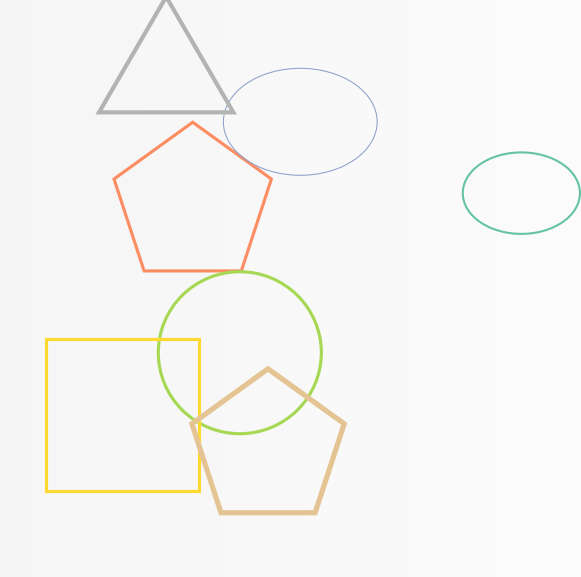[{"shape": "oval", "thickness": 1, "radius": 0.5, "center": [0.897, 0.665]}, {"shape": "pentagon", "thickness": 1.5, "radius": 0.71, "center": [0.332, 0.645]}, {"shape": "oval", "thickness": 0.5, "radius": 0.66, "center": [0.517, 0.788]}, {"shape": "circle", "thickness": 1.5, "radius": 0.7, "center": [0.413, 0.388]}, {"shape": "square", "thickness": 1.5, "radius": 0.66, "center": [0.211, 0.28]}, {"shape": "pentagon", "thickness": 2.5, "radius": 0.69, "center": [0.461, 0.223]}, {"shape": "triangle", "thickness": 2, "radius": 0.67, "center": [0.286, 0.871]}]